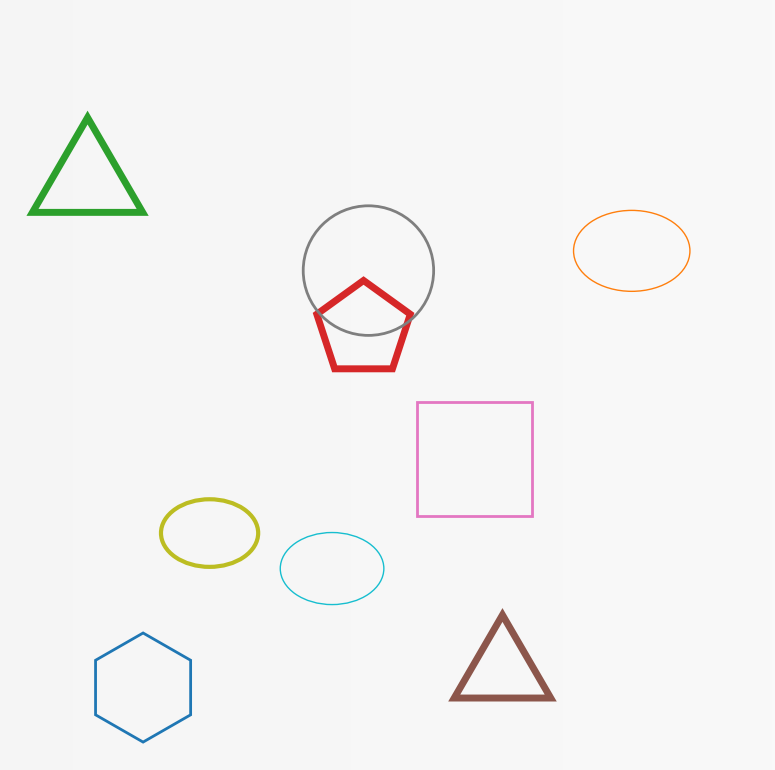[{"shape": "hexagon", "thickness": 1, "radius": 0.35, "center": [0.185, 0.107]}, {"shape": "oval", "thickness": 0.5, "radius": 0.38, "center": [0.815, 0.674]}, {"shape": "triangle", "thickness": 2.5, "radius": 0.41, "center": [0.113, 0.765]}, {"shape": "pentagon", "thickness": 2.5, "radius": 0.32, "center": [0.469, 0.572]}, {"shape": "triangle", "thickness": 2.5, "radius": 0.36, "center": [0.648, 0.129]}, {"shape": "square", "thickness": 1, "radius": 0.37, "center": [0.612, 0.404]}, {"shape": "circle", "thickness": 1, "radius": 0.42, "center": [0.475, 0.649]}, {"shape": "oval", "thickness": 1.5, "radius": 0.31, "center": [0.27, 0.308]}, {"shape": "oval", "thickness": 0.5, "radius": 0.33, "center": [0.428, 0.262]}]